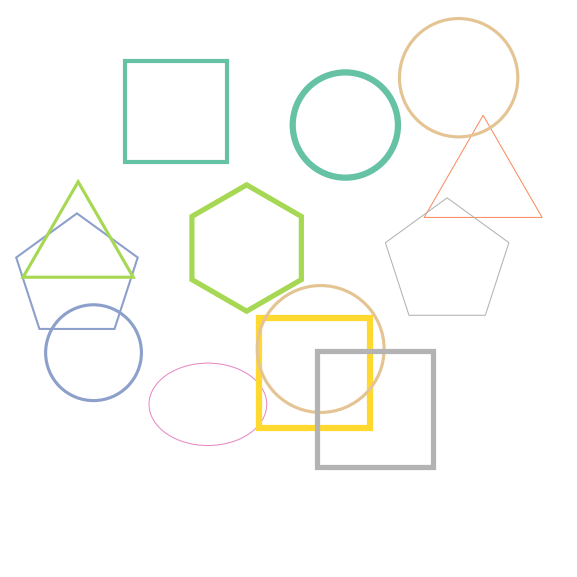[{"shape": "square", "thickness": 2, "radius": 0.44, "center": [0.305, 0.806]}, {"shape": "circle", "thickness": 3, "radius": 0.46, "center": [0.598, 0.783]}, {"shape": "triangle", "thickness": 0.5, "radius": 0.59, "center": [0.837, 0.682]}, {"shape": "pentagon", "thickness": 1, "radius": 0.55, "center": [0.133, 0.519]}, {"shape": "circle", "thickness": 1.5, "radius": 0.41, "center": [0.162, 0.388]}, {"shape": "oval", "thickness": 0.5, "radius": 0.51, "center": [0.36, 0.299]}, {"shape": "hexagon", "thickness": 2.5, "radius": 0.55, "center": [0.427, 0.57]}, {"shape": "triangle", "thickness": 1.5, "radius": 0.55, "center": [0.135, 0.574]}, {"shape": "square", "thickness": 3, "radius": 0.48, "center": [0.544, 0.353]}, {"shape": "circle", "thickness": 1.5, "radius": 0.51, "center": [0.794, 0.865]}, {"shape": "circle", "thickness": 1.5, "radius": 0.55, "center": [0.555, 0.395]}, {"shape": "square", "thickness": 2.5, "radius": 0.5, "center": [0.65, 0.291]}, {"shape": "pentagon", "thickness": 0.5, "radius": 0.56, "center": [0.774, 0.544]}]